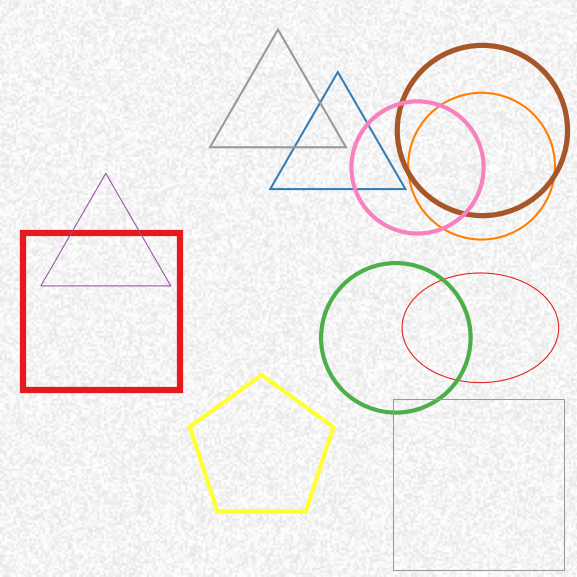[{"shape": "oval", "thickness": 0.5, "radius": 0.68, "center": [0.832, 0.432]}, {"shape": "square", "thickness": 3, "radius": 0.68, "center": [0.176, 0.46]}, {"shape": "triangle", "thickness": 1, "radius": 0.68, "center": [0.585, 0.739]}, {"shape": "circle", "thickness": 2, "radius": 0.65, "center": [0.685, 0.414]}, {"shape": "triangle", "thickness": 0.5, "radius": 0.65, "center": [0.183, 0.569]}, {"shape": "circle", "thickness": 1, "radius": 0.64, "center": [0.834, 0.711]}, {"shape": "pentagon", "thickness": 2, "radius": 0.65, "center": [0.453, 0.219]}, {"shape": "circle", "thickness": 2.5, "radius": 0.74, "center": [0.835, 0.773]}, {"shape": "circle", "thickness": 2, "radius": 0.57, "center": [0.723, 0.709]}, {"shape": "triangle", "thickness": 1, "radius": 0.68, "center": [0.481, 0.812]}, {"shape": "square", "thickness": 0.5, "radius": 0.74, "center": [0.828, 0.16]}]